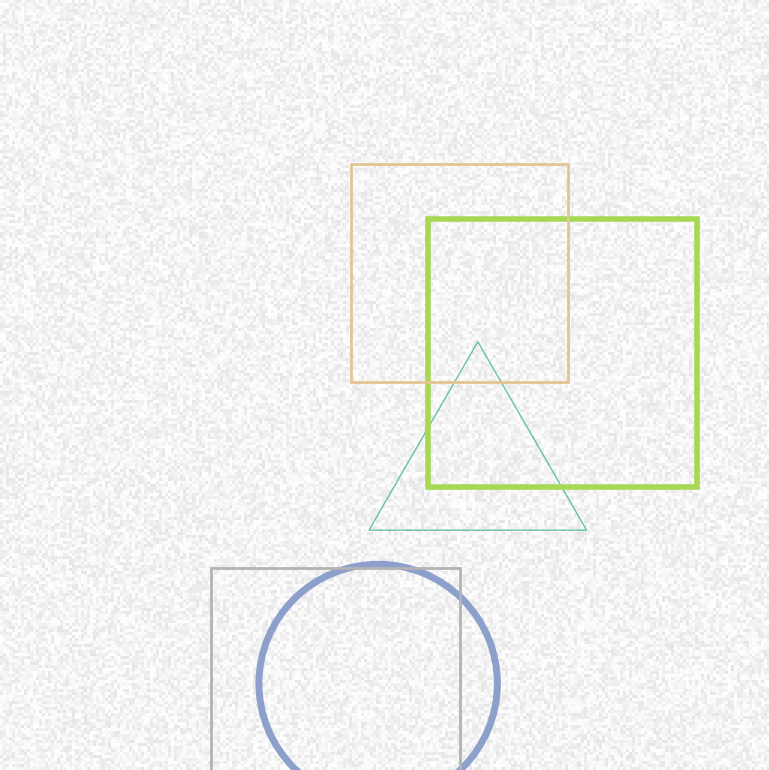[{"shape": "triangle", "thickness": 0.5, "radius": 0.82, "center": [0.621, 0.393]}, {"shape": "circle", "thickness": 2.5, "radius": 0.77, "center": [0.491, 0.112]}, {"shape": "square", "thickness": 2, "radius": 0.87, "center": [0.731, 0.542]}, {"shape": "square", "thickness": 1, "radius": 0.71, "center": [0.597, 0.645]}, {"shape": "square", "thickness": 1, "radius": 0.81, "center": [0.435, 0.1]}]